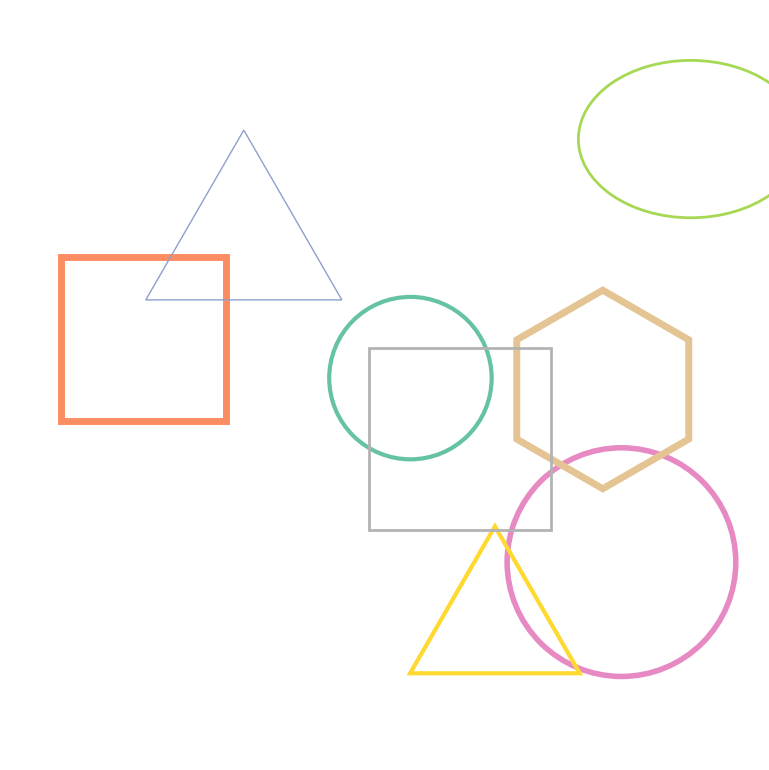[{"shape": "circle", "thickness": 1.5, "radius": 0.53, "center": [0.533, 0.509]}, {"shape": "square", "thickness": 2.5, "radius": 0.54, "center": [0.186, 0.56]}, {"shape": "triangle", "thickness": 0.5, "radius": 0.74, "center": [0.317, 0.684]}, {"shape": "circle", "thickness": 2, "radius": 0.74, "center": [0.807, 0.27]}, {"shape": "oval", "thickness": 1, "radius": 0.73, "center": [0.897, 0.819]}, {"shape": "triangle", "thickness": 1.5, "radius": 0.64, "center": [0.643, 0.189]}, {"shape": "hexagon", "thickness": 2.5, "radius": 0.64, "center": [0.783, 0.494]}, {"shape": "square", "thickness": 1, "radius": 0.59, "center": [0.597, 0.43]}]